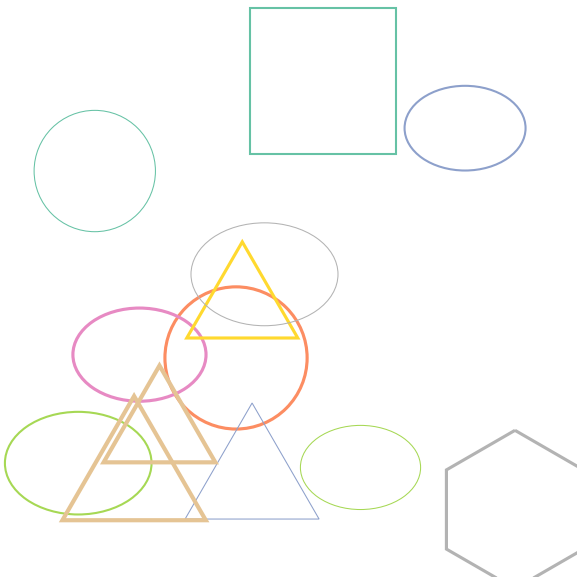[{"shape": "circle", "thickness": 0.5, "radius": 0.53, "center": [0.164, 0.703]}, {"shape": "square", "thickness": 1, "radius": 0.63, "center": [0.559, 0.859]}, {"shape": "circle", "thickness": 1.5, "radius": 0.62, "center": [0.409, 0.379]}, {"shape": "triangle", "thickness": 0.5, "radius": 0.67, "center": [0.437, 0.167]}, {"shape": "oval", "thickness": 1, "radius": 0.52, "center": [0.805, 0.777]}, {"shape": "oval", "thickness": 1.5, "radius": 0.58, "center": [0.242, 0.385]}, {"shape": "oval", "thickness": 1, "radius": 0.63, "center": [0.135, 0.197]}, {"shape": "oval", "thickness": 0.5, "radius": 0.52, "center": [0.624, 0.19]}, {"shape": "triangle", "thickness": 1.5, "radius": 0.55, "center": [0.42, 0.469]}, {"shape": "triangle", "thickness": 2, "radius": 0.56, "center": [0.276, 0.254]}, {"shape": "triangle", "thickness": 2, "radius": 0.72, "center": [0.232, 0.17]}, {"shape": "hexagon", "thickness": 1.5, "radius": 0.69, "center": [0.892, 0.117]}, {"shape": "oval", "thickness": 0.5, "radius": 0.64, "center": [0.458, 0.524]}]